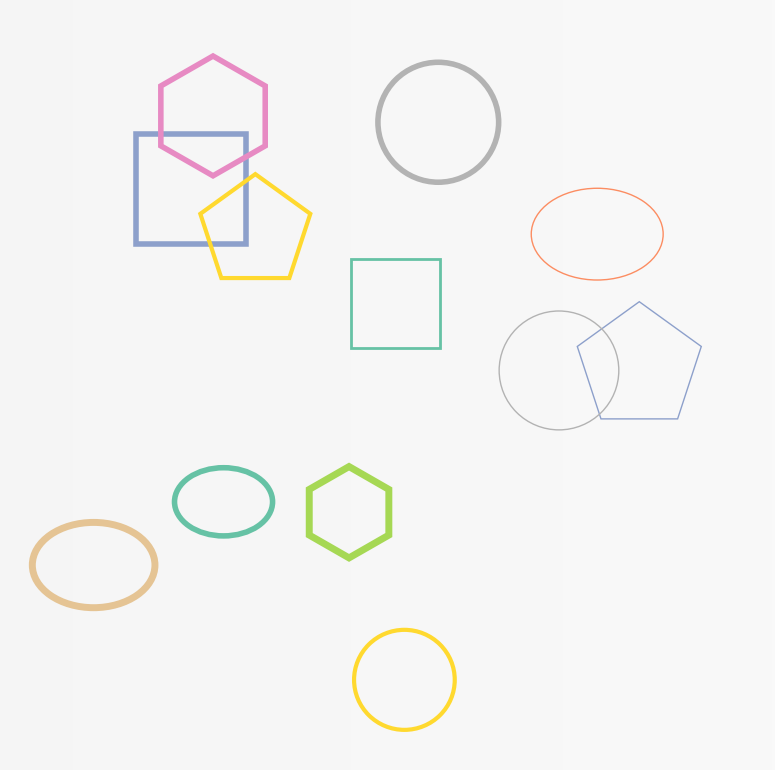[{"shape": "square", "thickness": 1, "radius": 0.29, "center": [0.511, 0.606]}, {"shape": "oval", "thickness": 2, "radius": 0.32, "center": [0.288, 0.348]}, {"shape": "oval", "thickness": 0.5, "radius": 0.43, "center": [0.771, 0.696]}, {"shape": "square", "thickness": 2, "radius": 0.36, "center": [0.247, 0.754]}, {"shape": "pentagon", "thickness": 0.5, "radius": 0.42, "center": [0.825, 0.524]}, {"shape": "hexagon", "thickness": 2, "radius": 0.39, "center": [0.275, 0.849]}, {"shape": "hexagon", "thickness": 2.5, "radius": 0.3, "center": [0.45, 0.335]}, {"shape": "pentagon", "thickness": 1.5, "radius": 0.37, "center": [0.329, 0.699]}, {"shape": "circle", "thickness": 1.5, "radius": 0.32, "center": [0.522, 0.117]}, {"shape": "oval", "thickness": 2.5, "radius": 0.4, "center": [0.121, 0.266]}, {"shape": "circle", "thickness": 2, "radius": 0.39, "center": [0.566, 0.841]}, {"shape": "circle", "thickness": 0.5, "radius": 0.39, "center": [0.721, 0.519]}]